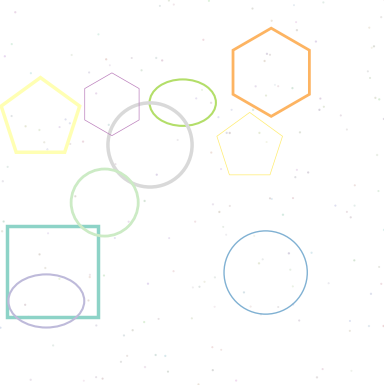[{"shape": "square", "thickness": 2.5, "radius": 0.59, "center": [0.136, 0.294]}, {"shape": "pentagon", "thickness": 2.5, "radius": 0.54, "center": [0.105, 0.691]}, {"shape": "oval", "thickness": 1.5, "radius": 0.49, "center": [0.12, 0.218]}, {"shape": "circle", "thickness": 1, "radius": 0.54, "center": [0.69, 0.292]}, {"shape": "hexagon", "thickness": 2, "radius": 0.57, "center": [0.704, 0.812]}, {"shape": "oval", "thickness": 1.5, "radius": 0.43, "center": [0.475, 0.733]}, {"shape": "circle", "thickness": 2.5, "radius": 0.55, "center": [0.39, 0.623]}, {"shape": "hexagon", "thickness": 0.5, "radius": 0.41, "center": [0.291, 0.729]}, {"shape": "circle", "thickness": 2, "radius": 0.44, "center": [0.272, 0.474]}, {"shape": "pentagon", "thickness": 0.5, "radius": 0.45, "center": [0.649, 0.618]}]